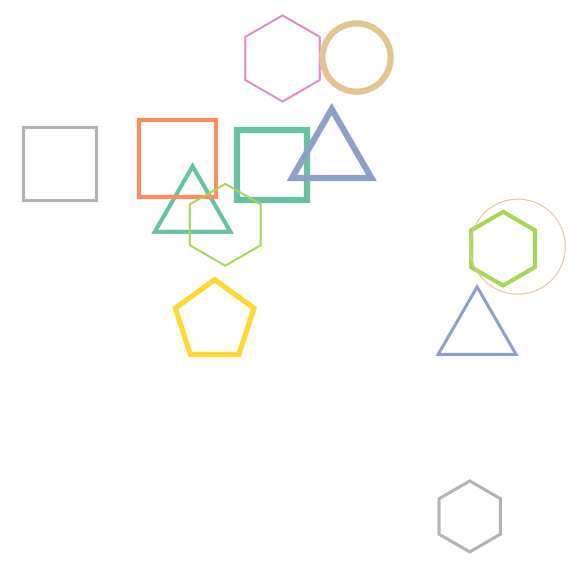[{"shape": "square", "thickness": 3, "radius": 0.3, "center": [0.471, 0.713]}, {"shape": "triangle", "thickness": 2, "radius": 0.38, "center": [0.333, 0.636]}, {"shape": "square", "thickness": 2, "radius": 0.33, "center": [0.308, 0.725]}, {"shape": "triangle", "thickness": 1.5, "radius": 0.39, "center": [0.826, 0.424]}, {"shape": "triangle", "thickness": 3, "radius": 0.4, "center": [0.574, 0.731]}, {"shape": "hexagon", "thickness": 1, "radius": 0.37, "center": [0.489, 0.898]}, {"shape": "hexagon", "thickness": 2, "radius": 0.32, "center": [0.871, 0.568]}, {"shape": "hexagon", "thickness": 1, "radius": 0.35, "center": [0.39, 0.61]}, {"shape": "pentagon", "thickness": 2.5, "radius": 0.36, "center": [0.372, 0.443]}, {"shape": "circle", "thickness": 0.5, "radius": 0.41, "center": [0.897, 0.572]}, {"shape": "circle", "thickness": 3, "radius": 0.3, "center": [0.617, 0.899]}, {"shape": "hexagon", "thickness": 1.5, "radius": 0.31, "center": [0.813, 0.105]}, {"shape": "square", "thickness": 1.5, "radius": 0.32, "center": [0.103, 0.716]}]